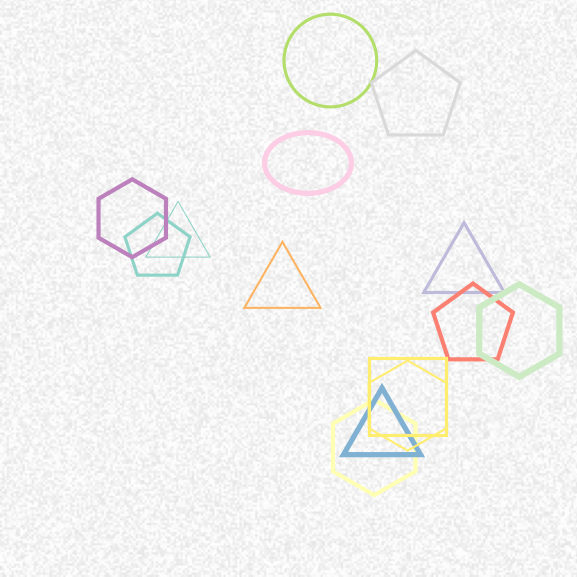[{"shape": "triangle", "thickness": 0.5, "radius": 0.32, "center": [0.308, 0.586]}, {"shape": "pentagon", "thickness": 1.5, "radius": 0.3, "center": [0.273, 0.571]}, {"shape": "hexagon", "thickness": 2, "radius": 0.41, "center": [0.648, 0.224]}, {"shape": "triangle", "thickness": 1.5, "radius": 0.4, "center": [0.804, 0.533]}, {"shape": "pentagon", "thickness": 2, "radius": 0.36, "center": [0.819, 0.436]}, {"shape": "triangle", "thickness": 2.5, "radius": 0.39, "center": [0.661, 0.25]}, {"shape": "triangle", "thickness": 1, "radius": 0.38, "center": [0.489, 0.504]}, {"shape": "circle", "thickness": 1.5, "radius": 0.4, "center": [0.572, 0.894]}, {"shape": "oval", "thickness": 2.5, "radius": 0.38, "center": [0.533, 0.717]}, {"shape": "pentagon", "thickness": 1.5, "radius": 0.4, "center": [0.72, 0.831]}, {"shape": "hexagon", "thickness": 2, "radius": 0.34, "center": [0.229, 0.621]}, {"shape": "hexagon", "thickness": 3, "radius": 0.4, "center": [0.899, 0.427]}, {"shape": "hexagon", "thickness": 1, "radius": 0.39, "center": [0.706, 0.297]}, {"shape": "square", "thickness": 1.5, "radius": 0.33, "center": [0.705, 0.312]}]